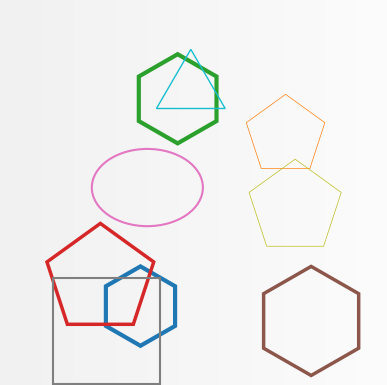[{"shape": "hexagon", "thickness": 3, "radius": 0.52, "center": [0.363, 0.205]}, {"shape": "pentagon", "thickness": 0.5, "radius": 0.53, "center": [0.737, 0.648]}, {"shape": "hexagon", "thickness": 3, "radius": 0.58, "center": [0.458, 0.743]}, {"shape": "pentagon", "thickness": 2.5, "radius": 0.72, "center": [0.259, 0.275]}, {"shape": "hexagon", "thickness": 2.5, "radius": 0.71, "center": [0.803, 0.166]}, {"shape": "oval", "thickness": 1.5, "radius": 0.72, "center": [0.38, 0.513]}, {"shape": "square", "thickness": 1.5, "radius": 0.69, "center": [0.275, 0.14]}, {"shape": "pentagon", "thickness": 0.5, "radius": 0.62, "center": [0.762, 0.462]}, {"shape": "triangle", "thickness": 1, "radius": 0.51, "center": [0.492, 0.769]}]